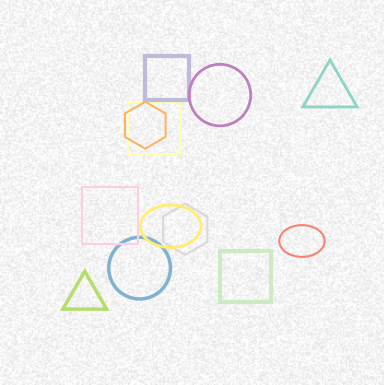[{"shape": "triangle", "thickness": 2, "radius": 0.41, "center": [0.857, 0.763]}, {"shape": "square", "thickness": 1.5, "radius": 0.34, "center": [0.4, 0.667]}, {"shape": "square", "thickness": 3, "radius": 0.29, "center": [0.434, 0.798]}, {"shape": "oval", "thickness": 1.5, "radius": 0.29, "center": [0.784, 0.374]}, {"shape": "circle", "thickness": 2.5, "radius": 0.4, "center": [0.363, 0.304]}, {"shape": "hexagon", "thickness": 1.5, "radius": 0.3, "center": [0.377, 0.675]}, {"shape": "triangle", "thickness": 2.5, "radius": 0.33, "center": [0.22, 0.23]}, {"shape": "square", "thickness": 1.5, "radius": 0.37, "center": [0.285, 0.44]}, {"shape": "hexagon", "thickness": 1.5, "radius": 0.33, "center": [0.481, 0.405]}, {"shape": "circle", "thickness": 2, "radius": 0.4, "center": [0.571, 0.753]}, {"shape": "square", "thickness": 3, "radius": 0.33, "center": [0.638, 0.283]}, {"shape": "oval", "thickness": 2, "radius": 0.39, "center": [0.443, 0.412]}]